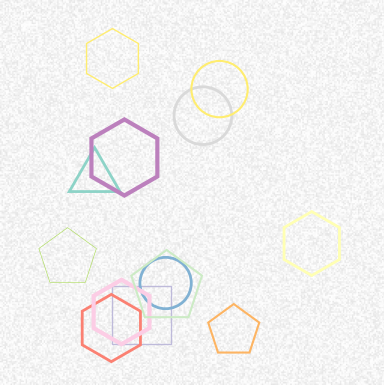[{"shape": "triangle", "thickness": 2, "radius": 0.38, "center": [0.246, 0.54]}, {"shape": "hexagon", "thickness": 2, "radius": 0.42, "center": [0.81, 0.367]}, {"shape": "square", "thickness": 1, "radius": 0.38, "center": [0.368, 0.182]}, {"shape": "hexagon", "thickness": 2, "radius": 0.44, "center": [0.289, 0.148]}, {"shape": "circle", "thickness": 2, "radius": 0.33, "center": [0.43, 0.265]}, {"shape": "pentagon", "thickness": 1.5, "radius": 0.35, "center": [0.607, 0.141]}, {"shape": "pentagon", "thickness": 0.5, "radius": 0.39, "center": [0.176, 0.33]}, {"shape": "hexagon", "thickness": 3, "radius": 0.42, "center": [0.316, 0.19]}, {"shape": "circle", "thickness": 2, "radius": 0.37, "center": [0.527, 0.7]}, {"shape": "hexagon", "thickness": 3, "radius": 0.49, "center": [0.323, 0.591]}, {"shape": "pentagon", "thickness": 1.5, "radius": 0.48, "center": [0.433, 0.254]}, {"shape": "circle", "thickness": 1.5, "radius": 0.37, "center": [0.57, 0.769]}, {"shape": "hexagon", "thickness": 1, "radius": 0.39, "center": [0.292, 0.848]}]